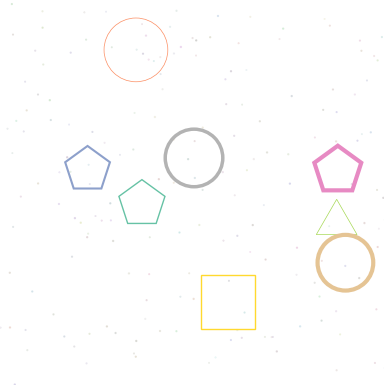[{"shape": "pentagon", "thickness": 1, "radius": 0.31, "center": [0.369, 0.47]}, {"shape": "circle", "thickness": 0.5, "radius": 0.41, "center": [0.353, 0.87]}, {"shape": "pentagon", "thickness": 1.5, "radius": 0.31, "center": [0.227, 0.56]}, {"shape": "pentagon", "thickness": 3, "radius": 0.32, "center": [0.877, 0.557]}, {"shape": "triangle", "thickness": 0.5, "radius": 0.31, "center": [0.874, 0.421]}, {"shape": "square", "thickness": 1, "radius": 0.35, "center": [0.592, 0.216]}, {"shape": "circle", "thickness": 3, "radius": 0.36, "center": [0.897, 0.318]}, {"shape": "circle", "thickness": 2.5, "radius": 0.37, "center": [0.504, 0.59]}]